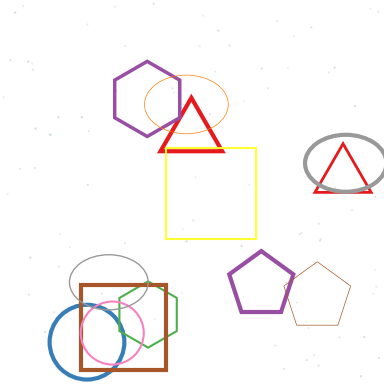[{"shape": "triangle", "thickness": 3, "radius": 0.46, "center": [0.497, 0.653]}, {"shape": "triangle", "thickness": 2, "radius": 0.42, "center": [0.891, 0.542]}, {"shape": "circle", "thickness": 3, "radius": 0.49, "center": [0.226, 0.111]}, {"shape": "hexagon", "thickness": 1.5, "radius": 0.43, "center": [0.385, 0.183]}, {"shape": "pentagon", "thickness": 3, "radius": 0.44, "center": [0.679, 0.26]}, {"shape": "hexagon", "thickness": 2.5, "radius": 0.49, "center": [0.382, 0.743]}, {"shape": "oval", "thickness": 0.5, "radius": 0.54, "center": [0.484, 0.729]}, {"shape": "square", "thickness": 1.5, "radius": 0.59, "center": [0.548, 0.498]}, {"shape": "pentagon", "thickness": 0.5, "radius": 0.46, "center": [0.824, 0.229]}, {"shape": "square", "thickness": 3, "radius": 0.55, "center": [0.321, 0.15]}, {"shape": "circle", "thickness": 1.5, "radius": 0.41, "center": [0.292, 0.135]}, {"shape": "oval", "thickness": 1, "radius": 0.51, "center": [0.283, 0.267]}, {"shape": "oval", "thickness": 3, "radius": 0.53, "center": [0.898, 0.576]}]